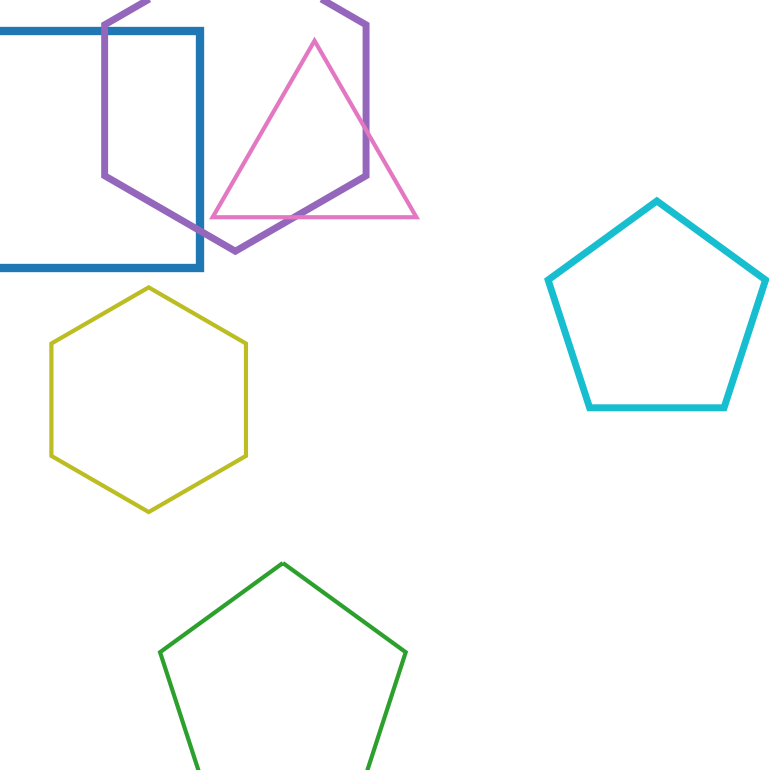[{"shape": "square", "thickness": 3, "radius": 0.77, "center": [0.105, 0.806]}, {"shape": "pentagon", "thickness": 1.5, "radius": 0.84, "center": [0.367, 0.101]}, {"shape": "hexagon", "thickness": 2.5, "radius": 0.98, "center": [0.306, 0.87]}, {"shape": "triangle", "thickness": 1.5, "radius": 0.76, "center": [0.408, 0.794]}, {"shape": "hexagon", "thickness": 1.5, "radius": 0.73, "center": [0.193, 0.481]}, {"shape": "pentagon", "thickness": 2.5, "radius": 0.74, "center": [0.853, 0.591]}]